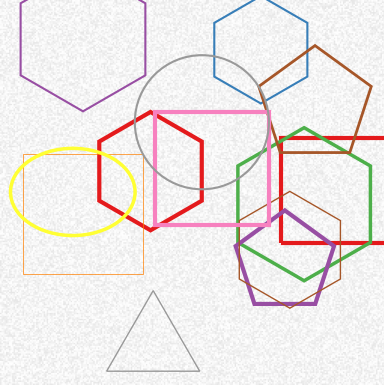[{"shape": "square", "thickness": 3, "radius": 0.68, "center": [0.865, 0.506]}, {"shape": "hexagon", "thickness": 3, "radius": 0.77, "center": [0.391, 0.556]}, {"shape": "hexagon", "thickness": 1.5, "radius": 0.7, "center": [0.677, 0.871]}, {"shape": "hexagon", "thickness": 2.5, "radius": 0.99, "center": [0.79, 0.47]}, {"shape": "pentagon", "thickness": 3, "radius": 0.67, "center": [0.74, 0.319]}, {"shape": "hexagon", "thickness": 1.5, "radius": 0.94, "center": [0.216, 0.898]}, {"shape": "square", "thickness": 0.5, "radius": 0.78, "center": [0.216, 0.444]}, {"shape": "oval", "thickness": 2.5, "radius": 0.81, "center": [0.189, 0.501]}, {"shape": "pentagon", "thickness": 2, "radius": 0.77, "center": [0.818, 0.728]}, {"shape": "hexagon", "thickness": 1, "radius": 0.76, "center": [0.753, 0.351]}, {"shape": "square", "thickness": 3, "radius": 0.74, "center": [0.55, 0.562]}, {"shape": "triangle", "thickness": 1, "radius": 0.7, "center": [0.398, 0.106]}, {"shape": "circle", "thickness": 1.5, "radius": 0.87, "center": [0.524, 0.683]}]